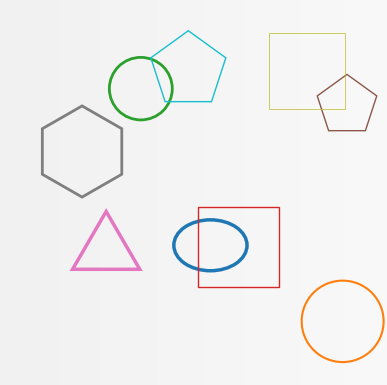[{"shape": "oval", "thickness": 2.5, "radius": 0.47, "center": [0.543, 0.363]}, {"shape": "circle", "thickness": 1.5, "radius": 0.53, "center": [0.884, 0.165]}, {"shape": "circle", "thickness": 2, "radius": 0.41, "center": [0.363, 0.77]}, {"shape": "square", "thickness": 1, "radius": 0.52, "center": [0.616, 0.359]}, {"shape": "pentagon", "thickness": 1, "radius": 0.4, "center": [0.895, 0.726]}, {"shape": "triangle", "thickness": 2.5, "radius": 0.5, "center": [0.274, 0.351]}, {"shape": "hexagon", "thickness": 2, "radius": 0.59, "center": [0.212, 0.606]}, {"shape": "square", "thickness": 0.5, "radius": 0.49, "center": [0.792, 0.815]}, {"shape": "pentagon", "thickness": 1, "radius": 0.51, "center": [0.486, 0.818]}]